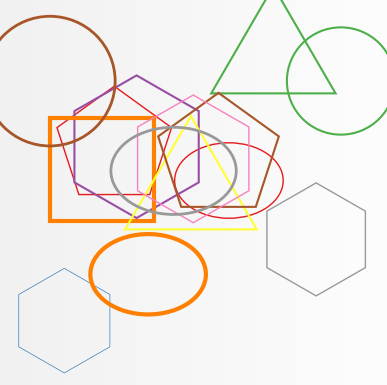[{"shape": "oval", "thickness": 1, "radius": 0.7, "center": [0.591, 0.531]}, {"shape": "pentagon", "thickness": 1, "radius": 0.78, "center": [0.295, 0.62]}, {"shape": "hexagon", "thickness": 0.5, "radius": 0.68, "center": [0.166, 0.167]}, {"shape": "triangle", "thickness": 1.5, "radius": 0.93, "center": [0.706, 0.85]}, {"shape": "circle", "thickness": 1.5, "radius": 0.7, "center": [0.88, 0.79]}, {"shape": "hexagon", "thickness": 1.5, "radius": 0.93, "center": [0.352, 0.619]}, {"shape": "square", "thickness": 3, "radius": 0.67, "center": [0.264, 0.559]}, {"shape": "oval", "thickness": 3, "radius": 0.75, "center": [0.382, 0.288]}, {"shape": "triangle", "thickness": 1.5, "radius": 0.98, "center": [0.493, 0.502]}, {"shape": "circle", "thickness": 2, "radius": 0.84, "center": [0.129, 0.789]}, {"shape": "pentagon", "thickness": 1.5, "radius": 0.82, "center": [0.564, 0.595]}, {"shape": "hexagon", "thickness": 1, "radius": 0.83, "center": [0.499, 0.587]}, {"shape": "oval", "thickness": 2, "radius": 0.81, "center": [0.448, 0.556]}, {"shape": "hexagon", "thickness": 1, "radius": 0.73, "center": [0.816, 0.378]}]